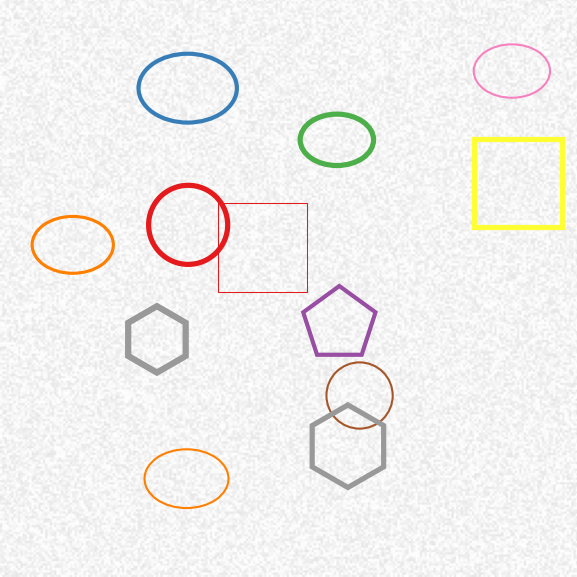[{"shape": "circle", "thickness": 2.5, "radius": 0.34, "center": [0.326, 0.61]}, {"shape": "square", "thickness": 0.5, "radius": 0.39, "center": [0.455, 0.571]}, {"shape": "oval", "thickness": 2, "radius": 0.43, "center": [0.325, 0.846]}, {"shape": "oval", "thickness": 2.5, "radius": 0.32, "center": [0.583, 0.757]}, {"shape": "pentagon", "thickness": 2, "radius": 0.33, "center": [0.588, 0.438]}, {"shape": "oval", "thickness": 1, "radius": 0.36, "center": [0.323, 0.17]}, {"shape": "oval", "thickness": 1.5, "radius": 0.35, "center": [0.126, 0.575]}, {"shape": "square", "thickness": 2.5, "radius": 0.38, "center": [0.897, 0.683]}, {"shape": "circle", "thickness": 1, "radius": 0.29, "center": [0.623, 0.314]}, {"shape": "oval", "thickness": 1, "radius": 0.33, "center": [0.886, 0.876]}, {"shape": "hexagon", "thickness": 2.5, "radius": 0.36, "center": [0.602, 0.226]}, {"shape": "hexagon", "thickness": 3, "radius": 0.29, "center": [0.272, 0.411]}]